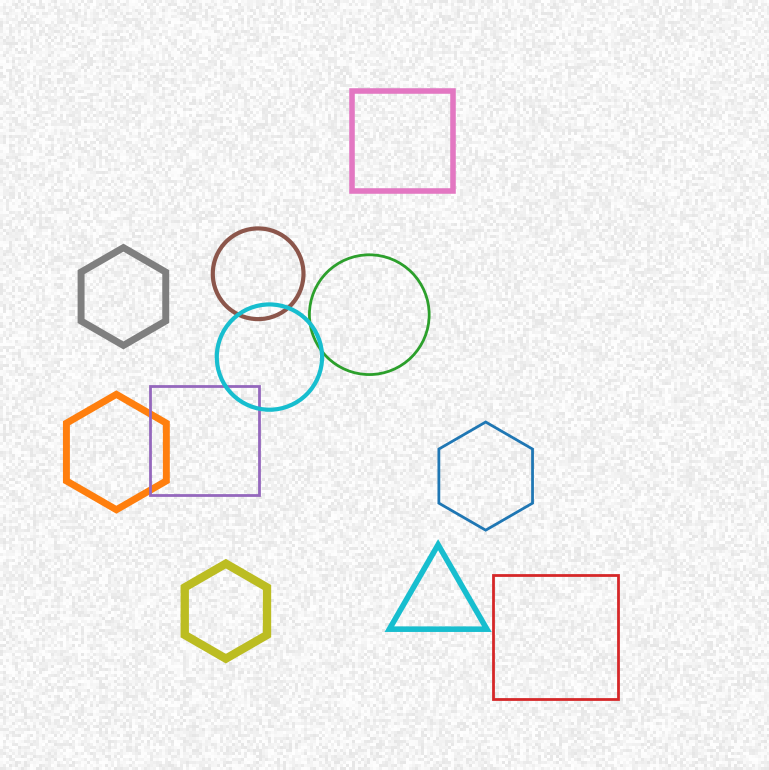[{"shape": "hexagon", "thickness": 1, "radius": 0.35, "center": [0.631, 0.382]}, {"shape": "hexagon", "thickness": 2.5, "radius": 0.37, "center": [0.151, 0.413]}, {"shape": "circle", "thickness": 1, "radius": 0.39, "center": [0.48, 0.591]}, {"shape": "square", "thickness": 1, "radius": 0.4, "center": [0.722, 0.173]}, {"shape": "square", "thickness": 1, "radius": 0.35, "center": [0.266, 0.428]}, {"shape": "circle", "thickness": 1.5, "radius": 0.29, "center": [0.335, 0.644]}, {"shape": "square", "thickness": 2, "radius": 0.32, "center": [0.523, 0.817]}, {"shape": "hexagon", "thickness": 2.5, "radius": 0.32, "center": [0.16, 0.615]}, {"shape": "hexagon", "thickness": 3, "radius": 0.31, "center": [0.293, 0.206]}, {"shape": "circle", "thickness": 1.5, "radius": 0.34, "center": [0.35, 0.536]}, {"shape": "triangle", "thickness": 2, "radius": 0.37, "center": [0.569, 0.219]}]